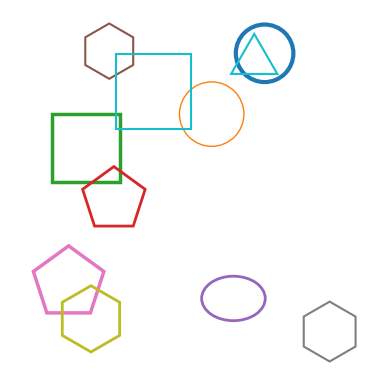[{"shape": "circle", "thickness": 3, "radius": 0.37, "center": [0.687, 0.862]}, {"shape": "circle", "thickness": 1, "radius": 0.42, "center": [0.55, 0.704]}, {"shape": "square", "thickness": 2.5, "radius": 0.44, "center": [0.224, 0.615]}, {"shape": "pentagon", "thickness": 2, "radius": 0.43, "center": [0.296, 0.482]}, {"shape": "oval", "thickness": 2, "radius": 0.41, "center": [0.606, 0.225]}, {"shape": "hexagon", "thickness": 1.5, "radius": 0.36, "center": [0.284, 0.867]}, {"shape": "pentagon", "thickness": 2.5, "radius": 0.48, "center": [0.178, 0.265]}, {"shape": "hexagon", "thickness": 1.5, "radius": 0.39, "center": [0.856, 0.139]}, {"shape": "hexagon", "thickness": 2, "radius": 0.43, "center": [0.236, 0.172]}, {"shape": "square", "thickness": 1.5, "radius": 0.49, "center": [0.399, 0.762]}, {"shape": "triangle", "thickness": 1.5, "radius": 0.35, "center": [0.66, 0.843]}]